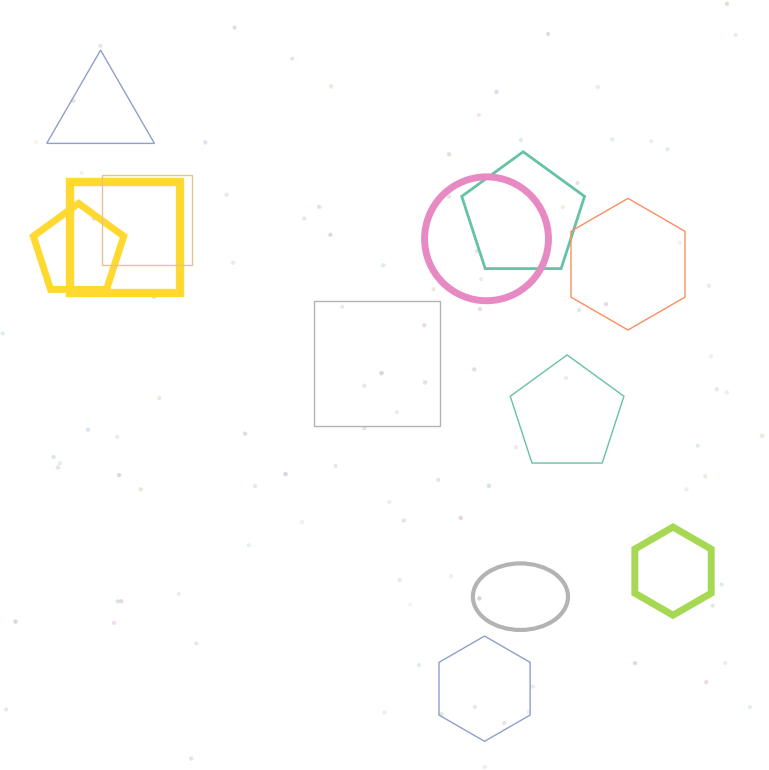[{"shape": "pentagon", "thickness": 0.5, "radius": 0.39, "center": [0.736, 0.461]}, {"shape": "pentagon", "thickness": 1, "radius": 0.42, "center": [0.679, 0.719]}, {"shape": "hexagon", "thickness": 0.5, "radius": 0.43, "center": [0.816, 0.657]}, {"shape": "hexagon", "thickness": 0.5, "radius": 0.34, "center": [0.629, 0.106]}, {"shape": "triangle", "thickness": 0.5, "radius": 0.4, "center": [0.131, 0.854]}, {"shape": "circle", "thickness": 2.5, "radius": 0.4, "center": [0.632, 0.69]}, {"shape": "hexagon", "thickness": 2.5, "radius": 0.29, "center": [0.874, 0.258]}, {"shape": "pentagon", "thickness": 2.5, "radius": 0.31, "center": [0.102, 0.674]}, {"shape": "square", "thickness": 3, "radius": 0.36, "center": [0.162, 0.692]}, {"shape": "square", "thickness": 0.5, "radius": 0.29, "center": [0.191, 0.714]}, {"shape": "square", "thickness": 0.5, "radius": 0.41, "center": [0.49, 0.528]}, {"shape": "oval", "thickness": 1.5, "radius": 0.31, "center": [0.676, 0.225]}]